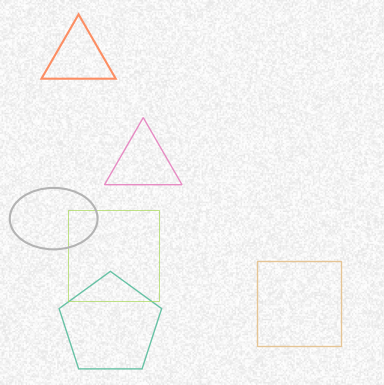[{"shape": "pentagon", "thickness": 1, "radius": 0.7, "center": [0.287, 0.155]}, {"shape": "triangle", "thickness": 1.5, "radius": 0.56, "center": [0.204, 0.851]}, {"shape": "triangle", "thickness": 1, "radius": 0.58, "center": [0.372, 0.578]}, {"shape": "square", "thickness": 0.5, "radius": 0.59, "center": [0.294, 0.336]}, {"shape": "square", "thickness": 1, "radius": 0.55, "center": [0.776, 0.212]}, {"shape": "oval", "thickness": 1.5, "radius": 0.57, "center": [0.139, 0.432]}]